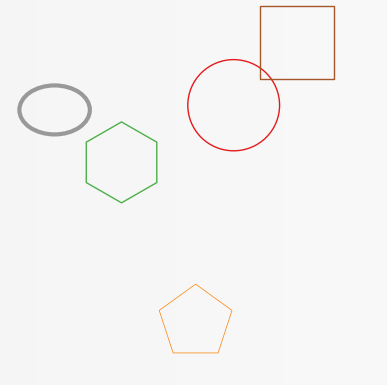[{"shape": "circle", "thickness": 1, "radius": 0.59, "center": [0.603, 0.727]}, {"shape": "hexagon", "thickness": 1, "radius": 0.53, "center": [0.314, 0.578]}, {"shape": "pentagon", "thickness": 0.5, "radius": 0.49, "center": [0.505, 0.163]}, {"shape": "square", "thickness": 1, "radius": 0.48, "center": [0.766, 0.89]}, {"shape": "oval", "thickness": 3, "radius": 0.45, "center": [0.141, 0.714]}]